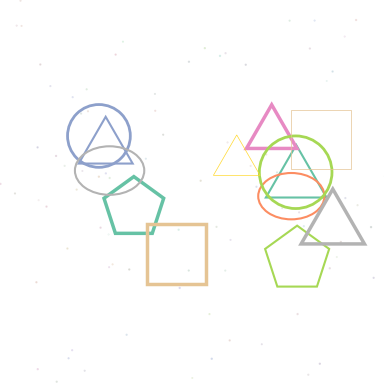[{"shape": "pentagon", "thickness": 2.5, "radius": 0.41, "center": [0.348, 0.46]}, {"shape": "triangle", "thickness": 1.5, "radius": 0.45, "center": [0.769, 0.532]}, {"shape": "oval", "thickness": 1.5, "radius": 0.43, "center": [0.757, 0.49]}, {"shape": "triangle", "thickness": 1.5, "radius": 0.4, "center": [0.274, 0.616]}, {"shape": "circle", "thickness": 2, "radius": 0.41, "center": [0.257, 0.647]}, {"shape": "triangle", "thickness": 2.5, "radius": 0.38, "center": [0.706, 0.652]}, {"shape": "circle", "thickness": 2, "radius": 0.47, "center": [0.768, 0.553]}, {"shape": "pentagon", "thickness": 1.5, "radius": 0.44, "center": [0.772, 0.326]}, {"shape": "triangle", "thickness": 0.5, "radius": 0.35, "center": [0.615, 0.579]}, {"shape": "square", "thickness": 0.5, "radius": 0.39, "center": [0.834, 0.637]}, {"shape": "square", "thickness": 2.5, "radius": 0.39, "center": [0.459, 0.34]}, {"shape": "oval", "thickness": 1.5, "radius": 0.45, "center": [0.285, 0.557]}, {"shape": "triangle", "thickness": 2.5, "radius": 0.47, "center": [0.864, 0.414]}]